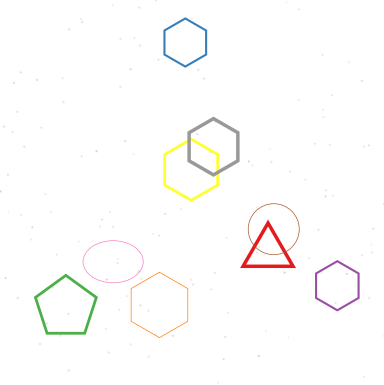[{"shape": "triangle", "thickness": 2.5, "radius": 0.37, "center": [0.696, 0.346]}, {"shape": "hexagon", "thickness": 1.5, "radius": 0.31, "center": [0.481, 0.89]}, {"shape": "pentagon", "thickness": 2, "radius": 0.42, "center": [0.171, 0.202]}, {"shape": "hexagon", "thickness": 1.5, "radius": 0.32, "center": [0.876, 0.258]}, {"shape": "hexagon", "thickness": 0.5, "radius": 0.42, "center": [0.414, 0.208]}, {"shape": "hexagon", "thickness": 2, "radius": 0.4, "center": [0.497, 0.559]}, {"shape": "circle", "thickness": 0.5, "radius": 0.33, "center": [0.711, 0.405]}, {"shape": "oval", "thickness": 0.5, "radius": 0.39, "center": [0.294, 0.32]}, {"shape": "hexagon", "thickness": 2.5, "radius": 0.37, "center": [0.554, 0.619]}]